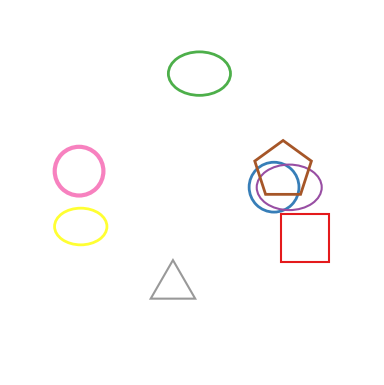[{"shape": "square", "thickness": 1.5, "radius": 0.31, "center": [0.793, 0.383]}, {"shape": "circle", "thickness": 2, "radius": 0.32, "center": [0.712, 0.514]}, {"shape": "oval", "thickness": 2, "radius": 0.4, "center": [0.518, 0.809]}, {"shape": "oval", "thickness": 1.5, "radius": 0.42, "center": [0.751, 0.513]}, {"shape": "oval", "thickness": 2, "radius": 0.34, "center": [0.21, 0.412]}, {"shape": "pentagon", "thickness": 2, "radius": 0.39, "center": [0.735, 0.558]}, {"shape": "circle", "thickness": 3, "radius": 0.32, "center": [0.205, 0.555]}, {"shape": "triangle", "thickness": 1.5, "radius": 0.33, "center": [0.449, 0.258]}]